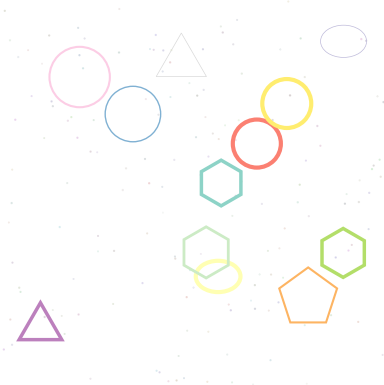[{"shape": "hexagon", "thickness": 2.5, "radius": 0.3, "center": [0.574, 0.525]}, {"shape": "oval", "thickness": 3, "radius": 0.29, "center": [0.567, 0.282]}, {"shape": "oval", "thickness": 0.5, "radius": 0.3, "center": [0.892, 0.893]}, {"shape": "circle", "thickness": 3, "radius": 0.31, "center": [0.667, 0.627]}, {"shape": "circle", "thickness": 1, "radius": 0.36, "center": [0.345, 0.704]}, {"shape": "pentagon", "thickness": 1.5, "radius": 0.39, "center": [0.8, 0.226]}, {"shape": "hexagon", "thickness": 2.5, "radius": 0.32, "center": [0.891, 0.343]}, {"shape": "circle", "thickness": 1.5, "radius": 0.39, "center": [0.207, 0.8]}, {"shape": "triangle", "thickness": 0.5, "radius": 0.38, "center": [0.471, 0.839]}, {"shape": "triangle", "thickness": 2.5, "radius": 0.32, "center": [0.105, 0.15]}, {"shape": "hexagon", "thickness": 2, "radius": 0.33, "center": [0.535, 0.344]}, {"shape": "circle", "thickness": 3, "radius": 0.32, "center": [0.745, 0.731]}]